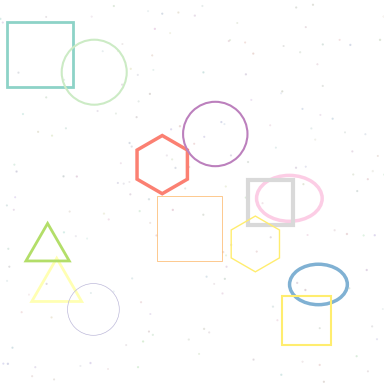[{"shape": "square", "thickness": 2, "radius": 0.42, "center": [0.104, 0.859]}, {"shape": "triangle", "thickness": 2, "radius": 0.37, "center": [0.147, 0.254]}, {"shape": "circle", "thickness": 0.5, "radius": 0.34, "center": [0.243, 0.196]}, {"shape": "hexagon", "thickness": 2.5, "radius": 0.38, "center": [0.421, 0.572]}, {"shape": "oval", "thickness": 2.5, "radius": 0.38, "center": [0.827, 0.261]}, {"shape": "square", "thickness": 0.5, "radius": 0.42, "center": [0.491, 0.407]}, {"shape": "triangle", "thickness": 2, "radius": 0.32, "center": [0.124, 0.355]}, {"shape": "oval", "thickness": 2.5, "radius": 0.43, "center": [0.752, 0.485]}, {"shape": "square", "thickness": 3, "radius": 0.29, "center": [0.703, 0.475]}, {"shape": "circle", "thickness": 1.5, "radius": 0.42, "center": [0.559, 0.652]}, {"shape": "circle", "thickness": 1.5, "radius": 0.42, "center": [0.245, 0.812]}, {"shape": "square", "thickness": 1.5, "radius": 0.32, "center": [0.796, 0.168]}, {"shape": "hexagon", "thickness": 1, "radius": 0.36, "center": [0.663, 0.366]}]